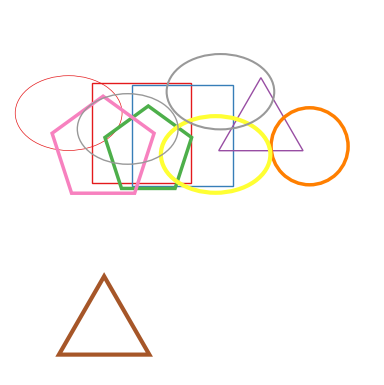[{"shape": "square", "thickness": 1, "radius": 0.65, "center": [0.367, 0.655]}, {"shape": "oval", "thickness": 0.5, "radius": 0.69, "center": [0.178, 0.706]}, {"shape": "square", "thickness": 1, "radius": 0.66, "center": [0.474, 0.648]}, {"shape": "pentagon", "thickness": 2.5, "radius": 0.59, "center": [0.385, 0.606]}, {"shape": "triangle", "thickness": 1, "radius": 0.63, "center": [0.678, 0.672]}, {"shape": "circle", "thickness": 2.5, "radius": 0.5, "center": [0.804, 0.62]}, {"shape": "oval", "thickness": 3, "radius": 0.71, "center": [0.56, 0.599]}, {"shape": "triangle", "thickness": 3, "radius": 0.68, "center": [0.27, 0.147]}, {"shape": "pentagon", "thickness": 2.5, "radius": 0.7, "center": [0.268, 0.611]}, {"shape": "oval", "thickness": 1, "radius": 0.65, "center": [0.332, 0.665]}, {"shape": "oval", "thickness": 1.5, "radius": 0.7, "center": [0.573, 0.762]}]